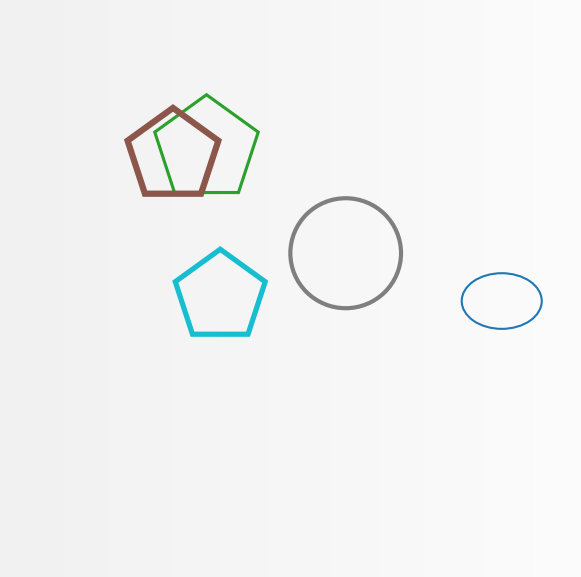[{"shape": "oval", "thickness": 1, "radius": 0.34, "center": [0.863, 0.478]}, {"shape": "pentagon", "thickness": 1.5, "radius": 0.47, "center": [0.355, 0.741]}, {"shape": "pentagon", "thickness": 3, "radius": 0.41, "center": [0.298, 0.73]}, {"shape": "circle", "thickness": 2, "radius": 0.48, "center": [0.595, 0.561]}, {"shape": "pentagon", "thickness": 2.5, "radius": 0.41, "center": [0.379, 0.486]}]